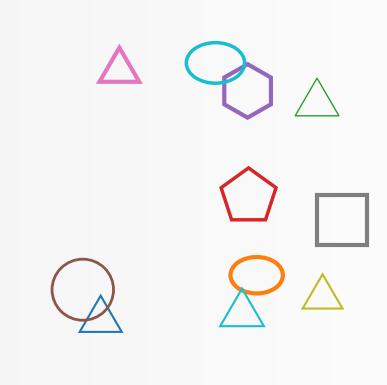[{"shape": "triangle", "thickness": 1.5, "radius": 0.31, "center": [0.26, 0.169]}, {"shape": "oval", "thickness": 3, "radius": 0.34, "center": [0.662, 0.285]}, {"shape": "triangle", "thickness": 1, "radius": 0.33, "center": [0.818, 0.732]}, {"shape": "pentagon", "thickness": 2.5, "radius": 0.37, "center": [0.641, 0.489]}, {"shape": "hexagon", "thickness": 3, "radius": 0.35, "center": [0.639, 0.764]}, {"shape": "circle", "thickness": 2, "radius": 0.4, "center": [0.214, 0.248]}, {"shape": "triangle", "thickness": 3, "radius": 0.3, "center": [0.308, 0.817]}, {"shape": "square", "thickness": 3, "radius": 0.32, "center": [0.882, 0.429]}, {"shape": "triangle", "thickness": 1.5, "radius": 0.3, "center": [0.832, 0.228]}, {"shape": "oval", "thickness": 2.5, "radius": 0.38, "center": [0.556, 0.837]}, {"shape": "triangle", "thickness": 1.5, "radius": 0.33, "center": [0.625, 0.185]}]